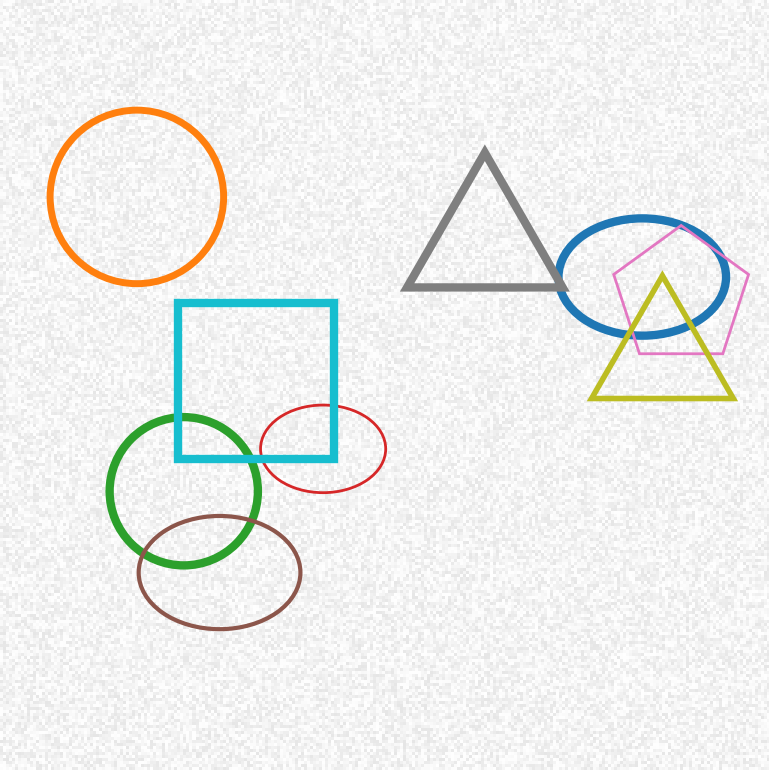[{"shape": "oval", "thickness": 3, "radius": 0.54, "center": [0.834, 0.64]}, {"shape": "circle", "thickness": 2.5, "radius": 0.56, "center": [0.178, 0.744]}, {"shape": "circle", "thickness": 3, "radius": 0.48, "center": [0.239, 0.362]}, {"shape": "oval", "thickness": 1, "radius": 0.41, "center": [0.42, 0.417]}, {"shape": "oval", "thickness": 1.5, "radius": 0.53, "center": [0.285, 0.256]}, {"shape": "pentagon", "thickness": 1, "radius": 0.46, "center": [0.885, 0.615]}, {"shape": "triangle", "thickness": 3, "radius": 0.58, "center": [0.63, 0.685]}, {"shape": "triangle", "thickness": 2, "radius": 0.53, "center": [0.86, 0.536]}, {"shape": "square", "thickness": 3, "radius": 0.51, "center": [0.333, 0.505]}]